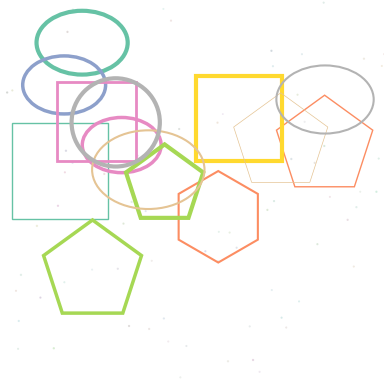[{"shape": "square", "thickness": 1, "radius": 0.63, "center": [0.155, 0.556]}, {"shape": "oval", "thickness": 3, "radius": 0.59, "center": [0.213, 0.889]}, {"shape": "hexagon", "thickness": 1.5, "radius": 0.59, "center": [0.567, 0.437]}, {"shape": "pentagon", "thickness": 1, "radius": 0.66, "center": [0.843, 0.621]}, {"shape": "oval", "thickness": 2.5, "radius": 0.54, "center": [0.167, 0.779]}, {"shape": "oval", "thickness": 2.5, "radius": 0.51, "center": [0.316, 0.623]}, {"shape": "square", "thickness": 2, "radius": 0.52, "center": [0.25, 0.684]}, {"shape": "pentagon", "thickness": 2.5, "radius": 0.67, "center": [0.24, 0.295]}, {"shape": "pentagon", "thickness": 3, "radius": 0.53, "center": [0.428, 0.519]}, {"shape": "square", "thickness": 3, "radius": 0.55, "center": [0.621, 0.691]}, {"shape": "pentagon", "thickness": 0.5, "radius": 0.64, "center": [0.729, 0.63]}, {"shape": "oval", "thickness": 1.5, "radius": 0.73, "center": [0.385, 0.559]}, {"shape": "circle", "thickness": 3, "radius": 0.57, "center": [0.301, 0.682]}, {"shape": "oval", "thickness": 1.5, "radius": 0.63, "center": [0.844, 0.742]}]